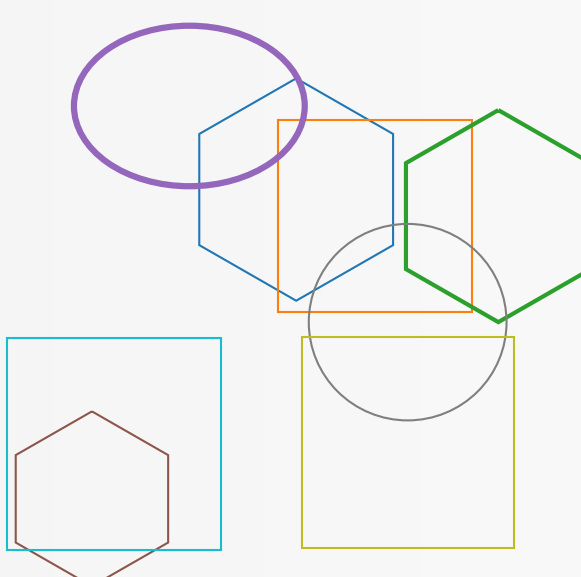[{"shape": "hexagon", "thickness": 1, "radius": 0.96, "center": [0.51, 0.671]}, {"shape": "square", "thickness": 1, "radius": 0.83, "center": [0.645, 0.625]}, {"shape": "hexagon", "thickness": 2, "radius": 0.92, "center": [0.857, 0.625]}, {"shape": "oval", "thickness": 3, "radius": 0.99, "center": [0.326, 0.816]}, {"shape": "hexagon", "thickness": 1, "radius": 0.76, "center": [0.158, 0.135]}, {"shape": "circle", "thickness": 1, "radius": 0.85, "center": [0.701, 0.441]}, {"shape": "square", "thickness": 1, "radius": 0.91, "center": [0.702, 0.233]}, {"shape": "square", "thickness": 1, "radius": 0.92, "center": [0.196, 0.23]}]